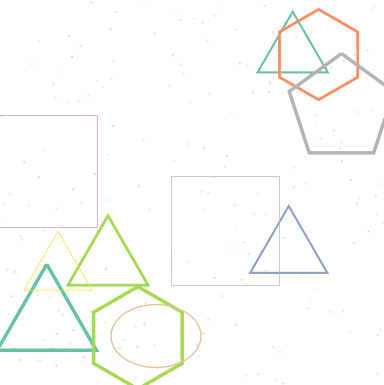[{"shape": "triangle", "thickness": 1.5, "radius": 0.53, "center": [0.76, 0.865]}, {"shape": "triangle", "thickness": 2.5, "radius": 0.74, "center": [0.121, 0.165]}, {"shape": "hexagon", "thickness": 2, "radius": 0.59, "center": [0.828, 0.858]}, {"shape": "triangle", "thickness": 1.5, "radius": 0.58, "center": [0.75, 0.349]}, {"shape": "square", "thickness": 0.5, "radius": 0.73, "center": [0.106, 0.556]}, {"shape": "triangle", "thickness": 2, "radius": 0.6, "center": [0.281, 0.319]}, {"shape": "hexagon", "thickness": 2.5, "radius": 0.66, "center": [0.358, 0.123]}, {"shape": "triangle", "thickness": 0.5, "radius": 0.51, "center": [0.151, 0.297]}, {"shape": "oval", "thickness": 1, "radius": 0.58, "center": [0.405, 0.127]}, {"shape": "square", "thickness": 0.5, "radius": 0.7, "center": [0.584, 0.402]}, {"shape": "pentagon", "thickness": 2.5, "radius": 0.71, "center": [0.887, 0.718]}]